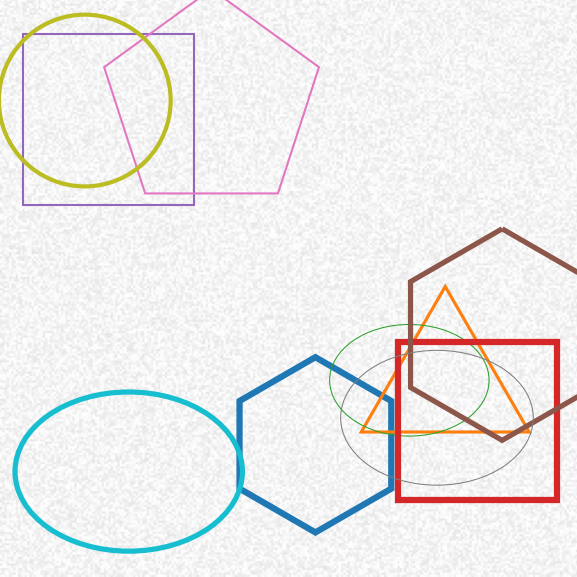[{"shape": "hexagon", "thickness": 3, "radius": 0.76, "center": [0.546, 0.229]}, {"shape": "triangle", "thickness": 1.5, "radius": 0.84, "center": [0.771, 0.335]}, {"shape": "oval", "thickness": 0.5, "radius": 0.69, "center": [0.709, 0.341]}, {"shape": "square", "thickness": 3, "radius": 0.69, "center": [0.827, 0.27]}, {"shape": "square", "thickness": 1, "radius": 0.74, "center": [0.187, 0.792]}, {"shape": "hexagon", "thickness": 2.5, "radius": 0.92, "center": [0.87, 0.42]}, {"shape": "pentagon", "thickness": 1, "radius": 0.98, "center": [0.366, 0.822]}, {"shape": "oval", "thickness": 0.5, "radius": 0.83, "center": [0.757, 0.276]}, {"shape": "circle", "thickness": 2, "radius": 0.74, "center": [0.147, 0.825]}, {"shape": "oval", "thickness": 2.5, "radius": 0.98, "center": [0.223, 0.183]}]